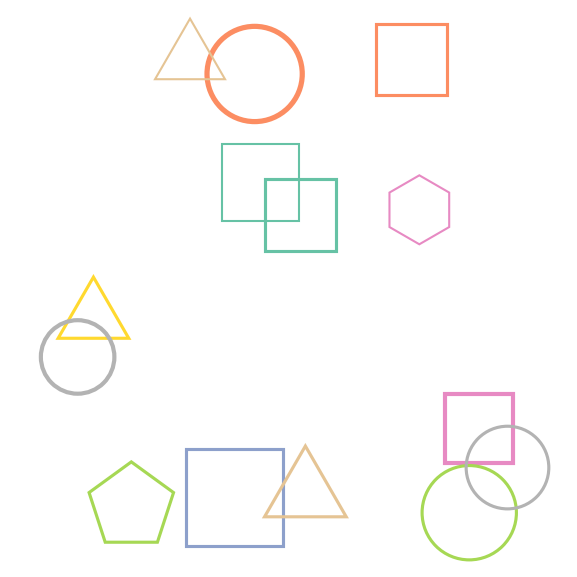[{"shape": "square", "thickness": 1, "radius": 0.33, "center": [0.451, 0.683]}, {"shape": "square", "thickness": 1.5, "radius": 0.31, "center": [0.521, 0.627]}, {"shape": "circle", "thickness": 2.5, "radius": 0.41, "center": [0.441, 0.871]}, {"shape": "square", "thickness": 1.5, "radius": 0.31, "center": [0.712, 0.896]}, {"shape": "square", "thickness": 1.5, "radius": 0.42, "center": [0.405, 0.138]}, {"shape": "hexagon", "thickness": 1, "radius": 0.3, "center": [0.726, 0.636]}, {"shape": "square", "thickness": 2, "radius": 0.3, "center": [0.829, 0.257]}, {"shape": "circle", "thickness": 1.5, "radius": 0.41, "center": [0.813, 0.111]}, {"shape": "pentagon", "thickness": 1.5, "radius": 0.38, "center": [0.227, 0.122]}, {"shape": "triangle", "thickness": 1.5, "radius": 0.35, "center": [0.162, 0.449]}, {"shape": "triangle", "thickness": 1, "radius": 0.35, "center": [0.329, 0.897]}, {"shape": "triangle", "thickness": 1.5, "radius": 0.41, "center": [0.529, 0.145]}, {"shape": "circle", "thickness": 2, "radius": 0.32, "center": [0.134, 0.381]}, {"shape": "circle", "thickness": 1.5, "radius": 0.36, "center": [0.879, 0.19]}]